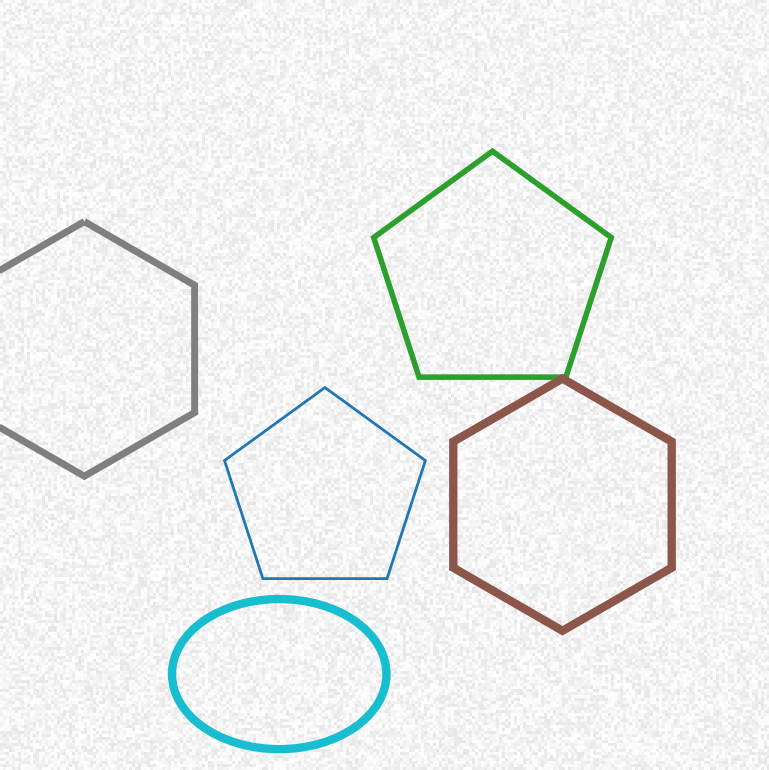[{"shape": "pentagon", "thickness": 1, "radius": 0.69, "center": [0.422, 0.36]}, {"shape": "pentagon", "thickness": 2, "radius": 0.81, "center": [0.64, 0.641]}, {"shape": "hexagon", "thickness": 3, "radius": 0.82, "center": [0.731, 0.345]}, {"shape": "hexagon", "thickness": 2.5, "radius": 0.83, "center": [0.11, 0.547]}, {"shape": "oval", "thickness": 3, "radius": 0.7, "center": [0.363, 0.125]}]